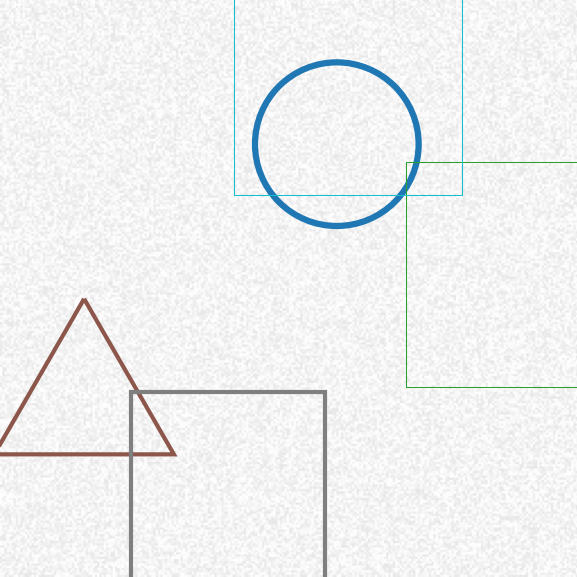[{"shape": "circle", "thickness": 3, "radius": 0.71, "center": [0.583, 0.749]}, {"shape": "square", "thickness": 0.5, "radius": 0.98, "center": [0.898, 0.524]}, {"shape": "triangle", "thickness": 2, "radius": 0.9, "center": [0.146, 0.302]}, {"shape": "square", "thickness": 2, "radius": 0.84, "center": [0.394, 0.152]}, {"shape": "square", "thickness": 0.5, "radius": 0.98, "center": [0.602, 0.859]}]